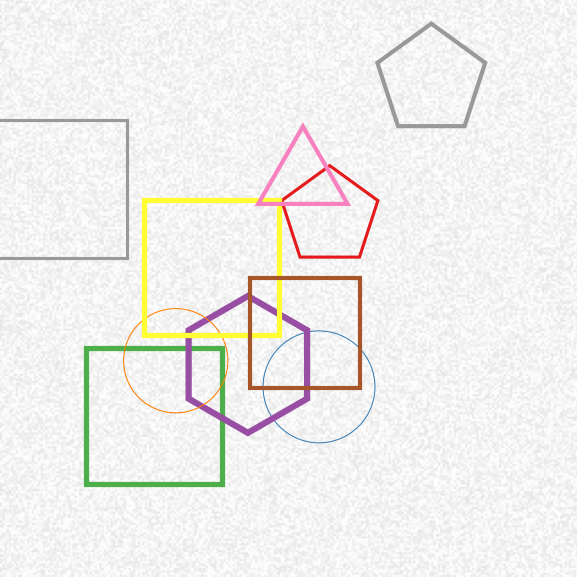[{"shape": "pentagon", "thickness": 1.5, "radius": 0.44, "center": [0.571, 0.625]}, {"shape": "circle", "thickness": 0.5, "radius": 0.48, "center": [0.552, 0.329]}, {"shape": "square", "thickness": 2.5, "radius": 0.59, "center": [0.266, 0.279]}, {"shape": "hexagon", "thickness": 3, "radius": 0.59, "center": [0.429, 0.368]}, {"shape": "circle", "thickness": 0.5, "radius": 0.45, "center": [0.304, 0.374]}, {"shape": "square", "thickness": 2.5, "radius": 0.58, "center": [0.366, 0.536]}, {"shape": "square", "thickness": 2, "radius": 0.48, "center": [0.528, 0.423]}, {"shape": "triangle", "thickness": 2, "radius": 0.45, "center": [0.525, 0.691]}, {"shape": "square", "thickness": 1.5, "radius": 0.6, "center": [0.101, 0.672]}, {"shape": "pentagon", "thickness": 2, "radius": 0.49, "center": [0.747, 0.86]}]